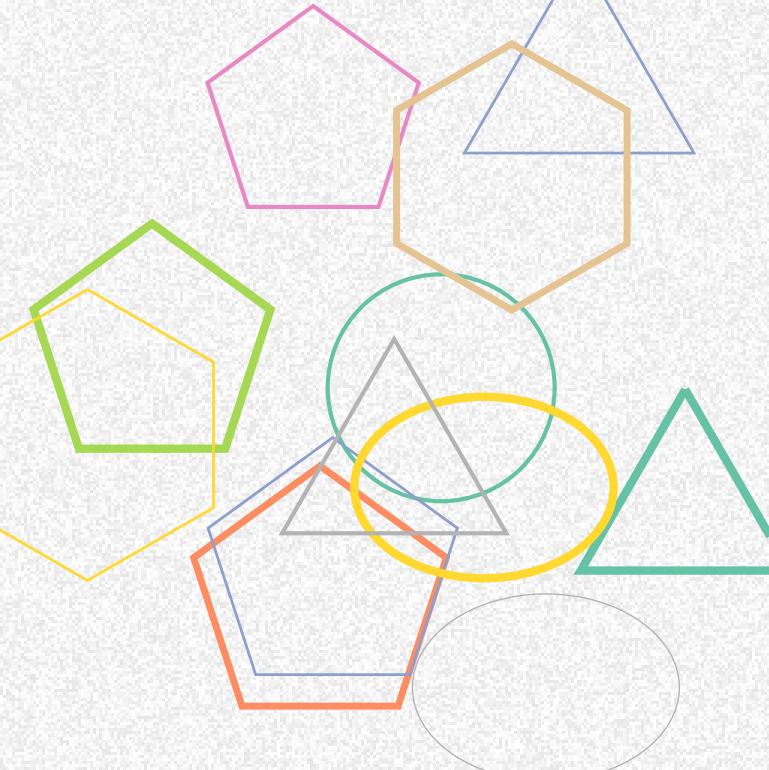[{"shape": "triangle", "thickness": 3, "radius": 0.78, "center": [0.89, 0.337]}, {"shape": "circle", "thickness": 1.5, "radius": 0.74, "center": [0.573, 0.496]}, {"shape": "pentagon", "thickness": 2.5, "radius": 0.86, "center": [0.416, 0.222]}, {"shape": "triangle", "thickness": 1, "radius": 0.86, "center": [0.752, 0.887]}, {"shape": "pentagon", "thickness": 1, "radius": 0.85, "center": [0.432, 0.262]}, {"shape": "pentagon", "thickness": 1.5, "radius": 0.72, "center": [0.407, 0.848]}, {"shape": "pentagon", "thickness": 3, "radius": 0.81, "center": [0.197, 0.548]}, {"shape": "hexagon", "thickness": 1, "radius": 0.94, "center": [0.114, 0.435]}, {"shape": "oval", "thickness": 3, "radius": 0.84, "center": [0.629, 0.367]}, {"shape": "hexagon", "thickness": 2.5, "radius": 0.86, "center": [0.665, 0.77]}, {"shape": "triangle", "thickness": 1.5, "radius": 0.84, "center": [0.512, 0.392]}, {"shape": "oval", "thickness": 0.5, "radius": 0.87, "center": [0.709, 0.107]}]